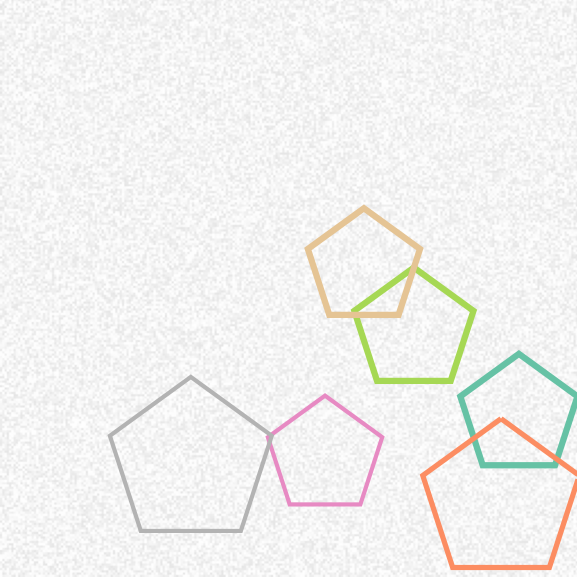[{"shape": "pentagon", "thickness": 3, "radius": 0.53, "center": [0.899, 0.28]}, {"shape": "pentagon", "thickness": 2.5, "radius": 0.71, "center": [0.868, 0.132]}, {"shape": "pentagon", "thickness": 2, "radius": 0.52, "center": [0.563, 0.21]}, {"shape": "pentagon", "thickness": 3, "radius": 0.54, "center": [0.717, 0.427]}, {"shape": "pentagon", "thickness": 3, "radius": 0.51, "center": [0.63, 0.536]}, {"shape": "pentagon", "thickness": 2, "radius": 0.74, "center": [0.33, 0.199]}]